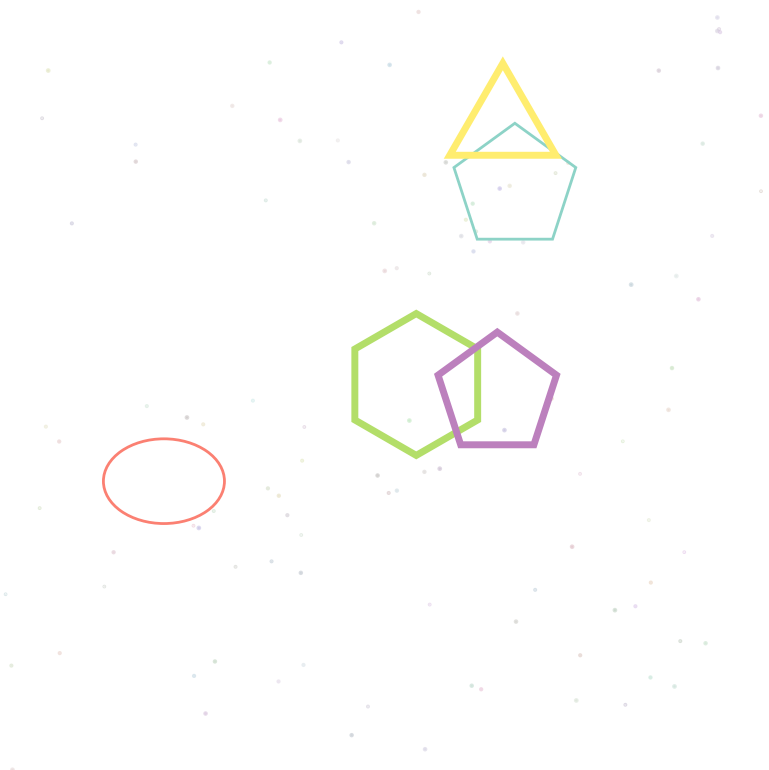[{"shape": "pentagon", "thickness": 1, "radius": 0.42, "center": [0.669, 0.757]}, {"shape": "oval", "thickness": 1, "radius": 0.39, "center": [0.213, 0.375]}, {"shape": "hexagon", "thickness": 2.5, "radius": 0.46, "center": [0.541, 0.501]}, {"shape": "pentagon", "thickness": 2.5, "radius": 0.4, "center": [0.646, 0.488]}, {"shape": "triangle", "thickness": 2.5, "radius": 0.4, "center": [0.653, 0.838]}]